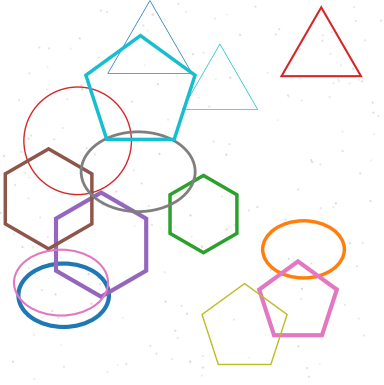[{"shape": "triangle", "thickness": 0.5, "radius": 0.63, "center": [0.389, 0.872]}, {"shape": "oval", "thickness": 3, "radius": 0.59, "center": [0.165, 0.233]}, {"shape": "oval", "thickness": 2.5, "radius": 0.53, "center": [0.788, 0.352]}, {"shape": "hexagon", "thickness": 2.5, "radius": 0.5, "center": [0.528, 0.444]}, {"shape": "triangle", "thickness": 1.5, "radius": 0.6, "center": [0.834, 0.862]}, {"shape": "circle", "thickness": 1, "radius": 0.7, "center": [0.202, 0.634]}, {"shape": "hexagon", "thickness": 3, "radius": 0.68, "center": [0.263, 0.365]}, {"shape": "hexagon", "thickness": 2.5, "radius": 0.65, "center": [0.126, 0.483]}, {"shape": "pentagon", "thickness": 3, "radius": 0.53, "center": [0.774, 0.215]}, {"shape": "oval", "thickness": 1.5, "radius": 0.61, "center": [0.158, 0.266]}, {"shape": "oval", "thickness": 2, "radius": 0.74, "center": [0.359, 0.554]}, {"shape": "pentagon", "thickness": 1, "radius": 0.58, "center": [0.635, 0.147]}, {"shape": "triangle", "thickness": 0.5, "radius": 0.57, "center": [0.571, 0.772]}, {"shape": "pentagon", "thickness": 2.5, "radius": 0.75, "center": [0.365, 0.759]}]